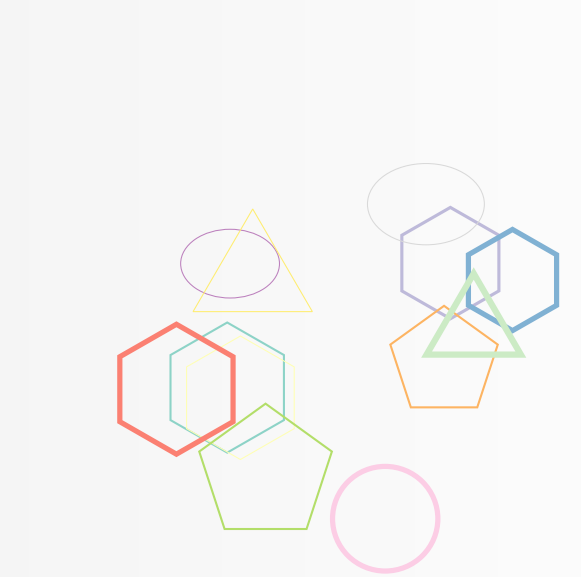[{"shape": "hexagon", "thickness": 1, "radius": 0.56, "center": [0.391, 0.328]}, {"shape": "hexagon", "thickness": 0.5, "radius": 0.53, "center": [0.414, 0.31]}, {"shape": "hexagon", "thickness": 1.5, "radius": 0.48, "center": [0.775, 0.544]}, {"shape": "hexagon", "thickness": 2.5, "radius": 0.56, "center": [0.304, 0.325]}, {"shape": "hexagon", "thickness": 2.5, "radius": 0.44, "center": [0.882, 0.514]}, {"shape": "pentagon", "thickness": 1, "radius": 0.49, "center": [0.764, 0.372]}, {"shape": "pentagon", "thickness": 1, "radius": 0.6, "center": [0.457, 0.18]}, {"shape": "circle", "thickness": 2.5, "radius": 0.45, "center": [0.663, 0.101]}, {"shape": "oval", "thickness": 0.5, "radius": 0.5, "center": [0.733, 0.646]}, {"shape": "oval", "thickness": 0.5, "radius": 0.43, "center": [0.396, 0.543]}, {"shape": "triangle", "thickness": 3, "radius": 0.47, "center": [0.815, 0.432]}, {"shape": "triangle", "thickness": 0.5, "radius": 0.59, "center": [0.435, 0.519]}]